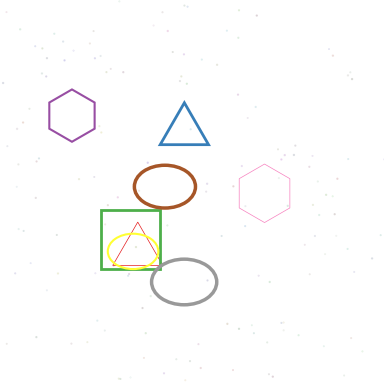[{"shape": "triangle", "thickness": 0.5, "radius": 0.38, "center": [0.358, 0.348]}, {"shape": "triangle", "thickness": 2, "radius": 0.36, "center": [0.479, 0.66]}, {"shape": "square", "thickness": 2, "radius": 0.38, "center": [0.338, 0.377]}, {"shape": "hexagon", "thickness": 1.5, "radius": 0.34, "center": [0.187, 0.7]}, {"shape": "oval", "thickness": 1.5, "radius": 0.33, "center": [0.346, 0.347]}, {"shape": "oval", "thickness": 2.5, "radius": 0.4, "center": [0.428, 0.515]}, {"shape": "hexagon", "thickness": 0.5, "radius": 0.38, "center": [0.687, 0.498]}, {"shape": "oval", "thickness": 2.5, "radius": 0.42, "center": [0.478, 0.268]}]